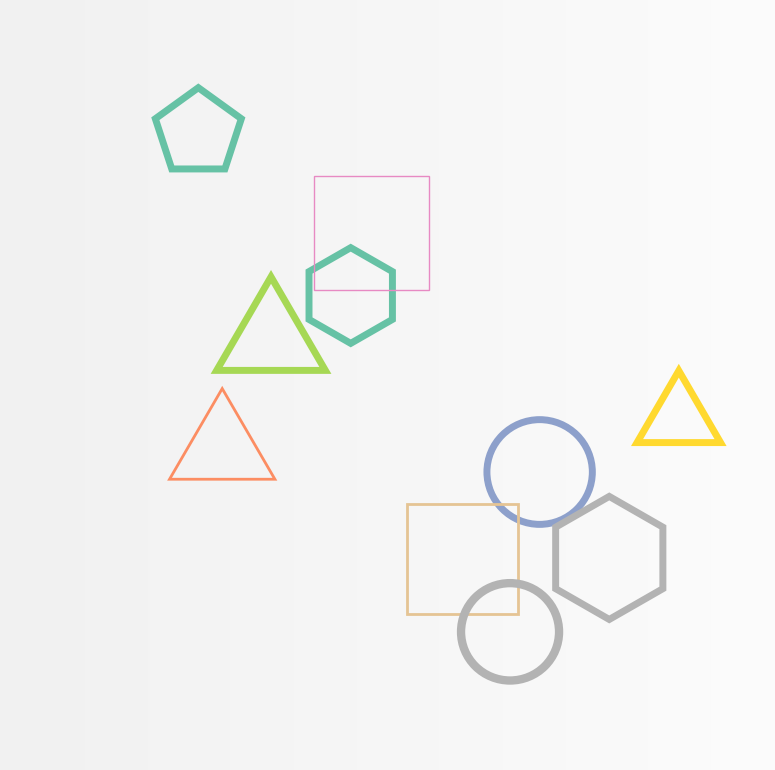[{"shape": "hexagon", "thickness": 2.5, "radius": 0.31, "center": [0.453, 0.616]}, {"shape": "pentagon", "thickness": 2.5, "radius": 0.29, "center": [0.256, 0.828]}, {"shape": "triangle", "thickness": 1, "radius": 0.39, "center": [0.287, 0.417]}, {"shape": "circle", "thickness": 2.5, "radius": 0.34, "center": [0.696, 0.387]}, {"shape": "square", "thickness": 0.5, "radius": 0.37, "center": [0.479, 0.697]}, {"shape": "triangle", "thickness": 2.5, "radius": 0.4, "center": [0.35, 0.559]}, {"shape": "triangle", "thickness": 2.5, "radius": 0.31, "center": [0.876, 0.456]}, {"shape": "square", "thickness": 1, "radius": 0.36, "center": [0.596, 0.274]}, {"shape": "hexagon", "thickness": 2.5, "radius": 0.4, "center": [0.786, 0.275]}, {"shape": "circle", "thickness": 3, "radius": 0.32, "center": [0.658, 0.179]}]